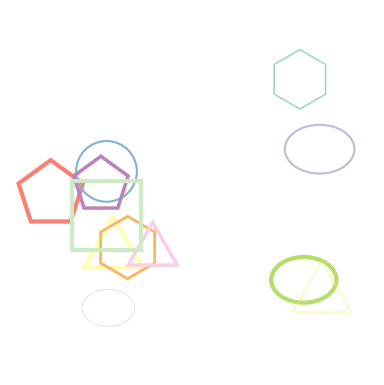[{"shape": "hexagon", "thickness": 1, "radius": 0.39, "center": [0.779, 0.794]}, {"shape": "triangle", "thickness": 3, "radius": 0.44, "center": [0.294, 0.35]}, {"shape": "oval", "thickness": 1.5, "radius": 0.45, "center": [0.83, 0.613]}, {"shape": "pentagon", "thickness": 3, "radius": 0.44, "center": [0.132, 0.496]}, {"shape": "circle", "thickness": 1.5, "radius": 0.39, "center": [0.277, 0.555]}, {"shape": "hexagon", "thickness": 2, "radius": 0.4, "center": [0.331, 0.357]}, {"shape": "oval", "thickness": 3, "radius": 0.42, "center": [0.789, 0.273]}, {"shape": "triangle", "thickness": 2.5, "radius": 0.37, "center": [0.397, 0.348]}, {"shape": "oval", "thickness": 0.5, "radius": 0.34, "center": [0.281, 0.2]}, {"shape": "pentagon", "thickness": 2.5, "radius": 0.37, "center": [0.262, 0.52]}, {"shape": "square", "thickness": 3, "radius": 0.45, "center": [0.277, 0.441]}, {"shape": "triangle", "thickness": 0.5, "radius": 0.44, "center": [0.836, 0.234]}]